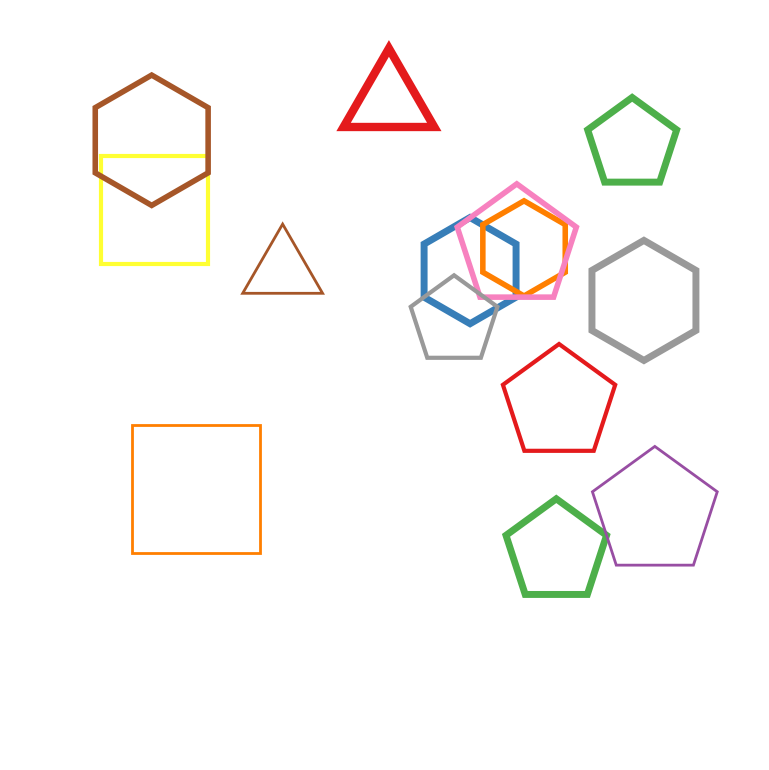[{"shape": "pentagon", "thickness": 1.5, "radius": 0.38, "center": [0.726, 0.477]}, {"shape": "triangle", "thickness": 3, "radius": 0.34, "center": [0.505, 0.869]}, {"shape": "hexagon", "thickness": 2.5, "radius": 0.34, "center": [0.61, 0.649]}, {"shape": "pentagon", "thickness": 2.5, "radius": 0.34, "center": [0.722, 0.284]}, {"shape": "pentagon", "thickness": 2.5, "radius": 0.3, "center": [0.821, 0.813]}, {"shape": "pentagon", "thickness": 1, "radius": 0.43, "center": [0.85, 0.335]}, {"shape": "hexagon", "thickness": 2, "radius": 0.31, "center": [0.681, 0.677]}, {"shape": "square", "thickness": 1, "radius": 0.42, "center": [0.254, 0.365]}, {"shape": "square", "thickness": 1.5, "radius": 0.35, "center": [0.201, 0.727]}, {"shape": "triangle", "thickness": 1, "radius": 0.3, "center": [0.367, 0.649]}, {"shape": "hexagon", "thickness": 2, "radius": 0.42, "center": [0.197, 0.818]}, {"shape": "pentagon", "thickness": 2, "radius": 0.41, "center": [0.671, 0.68]}, {"shape": "pentagon", "thickness": 1.5, "radius": 0.3, "center": [0.59, 0.583]}, {"shape": "hexagon", "thickness": 2.5, "radius": 0.39, "center": [0.836, 0.61]}]